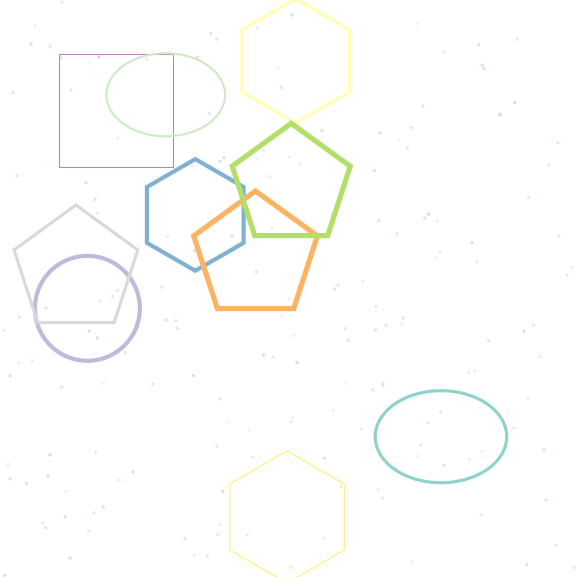[{"shape": "oval", "thickness": 1.5, "radius": 0.57, "center": [0.764, 0.243]}, {"shape": "hexagon", "thickness": 1.5, "radius": 0.54, "center": [0.512, 0.894]}, {"shape": "circle", "thickness": 2, "radius": 0.45, "center": [0.151, 0.465]}, {"shape": "hexagon", "thickness": 2, "radius": 0.48, "center": [0.338, 0.627]}, {"shape": "pentagon", "thickness": 2.5, "radius": 0.56, "center": [0.442, 0.556]}, {"shape": "pentagon", "thickness": 2.5, "radius": 0.54, "center": [0.504, 0.678]}, {"shape": "pentagon", "thickness": 1.5, "radius": 0.56, "center": [0.131, 0.531]}, {"shape": "square", "thickness": 0.5, "radius": 0.49, "center": [0.201, 0.808]}, {"shape": "oval", "thickness": 1, "radius": 0.51, "center": [0.287, 0.835]}, {"shape": "hexagon", "thickness": 0.5, "radius": 0.57, "center": [0.497, 0.104]}]